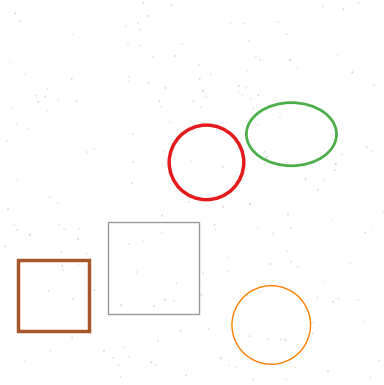[{"shape": "circle", "thickness": 2.5, "radius": 0.48, "center": [0.536, 0.578]}, {"shape": "oval", "thickness": 2, "radius": 0.59, "center": [0.757, 0.651]}, {"shape": "circle", "thickness": 1, "radius": 0.51, "center": [0.705, 0.156]}, {"shape": "square", "thickness": 2.5, "radius": 0.46, "center": [0.14, 0.233]}, {"shape": "square", "thickness": 1, "radius": 0.59, "center": [0.398, 0.304]}]